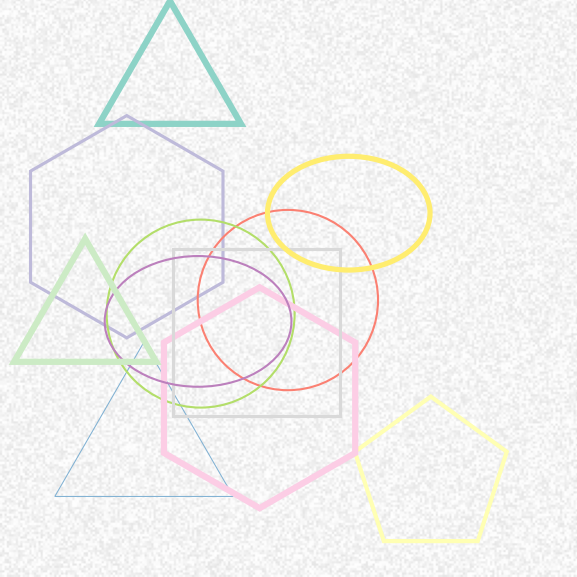[{"shape": "triangle", "thickness": 3, "radius": 0.71, "center": [0.294, 0.856]}, {"shape": "pentagon", "thickness": 2, "radius": 0.69, "center": [0.746, 0.174]}, {"shape": "hexagon", "thickness": 1.5, "radius": 0.96, "center": [0.219, 0.607]}, {"shape": "circle", "thickness": 1, "radius": 0.78, "center": [0.498, 0.48]}, {"shape": "triangle", "thickness": 0.5, "radius": 0.89, "center": [0.249, 0.229]}, {"shape": "circle", "thickness": 1, "radius": 0.81, "center": [0.347, 0.456]}, {"shape": "hexagon", "thickness": 3, "radius": 0.96, "center": [0.45, 0.31]}, {"shape": "square", "thickness": 1.5, "radius": 0.72, "center": [0.444, 0.423]}, {"shape": "oval", "thickness": 1, "radius": 0.81, "center": [0.343, 0.443]}, {"shape": "triangle", "thickness": 3, "radius": 0.71, "center": [0.147, 0.444]}, {"shape": "oval", "thickness": 2.5, "radius": 0.7, "center": [0.604, 0.63]}]